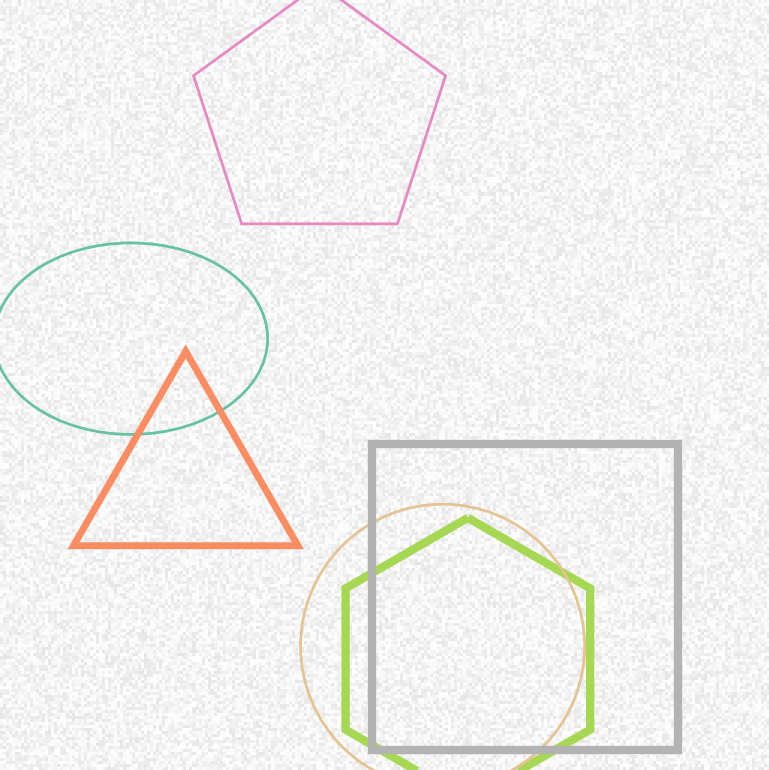[{"shape": "oval", "thickness": 1, "radius": 0.89, "center": [0.17, 0.56]}, {"shape": "triangle", "thickness": 2.5, "radius": 0.84, "center": [0.241, 0.375]}, {"shape": "pentagon", "thickness": 1, "radius": 0.86, "center": [0.415, 0.849]}, {"shape": "hexagon", "thickness": 3, "radius": 0.92, "center": [0.608, 0.144]}, {"shape": "circle", "thickness": 1, "radius": 0.92, "center": [0.575, 0.161]}, {"shape": "square", "thickness": 3, "radius": 0.99, "center": [0.681, 0.224]}]